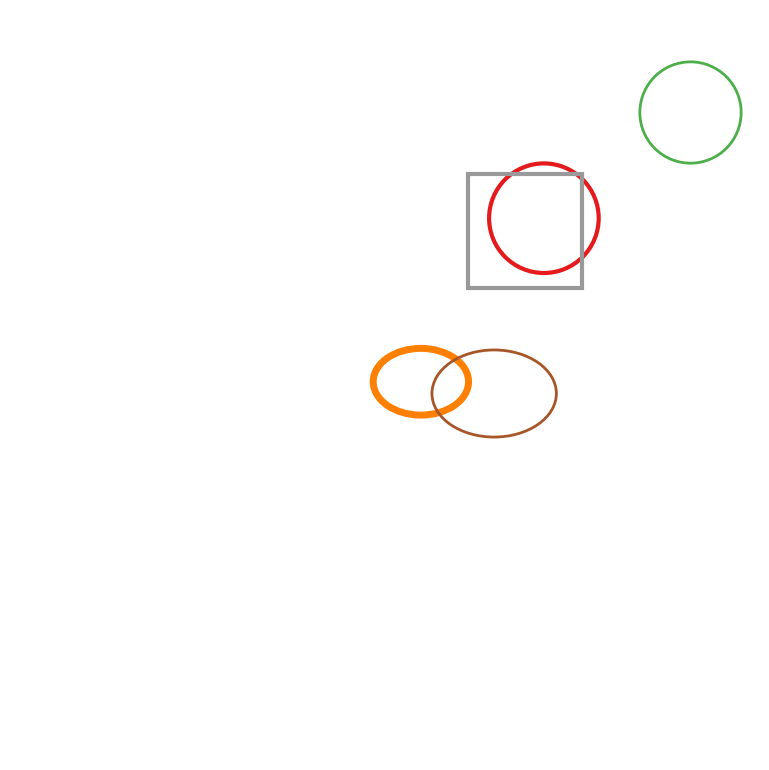[{"shape": "circle", "thickness": 1.5, "radius": 0.36, "center": [0.706, 0.717]}, {"shape": "circle", "thickness": 1, "radius": 0.33, "center": [0.897, 0.854]}, {"shape": "oval", "thickness": 2.5, "radius": 0.31, "center": [0.547, 0.504]}, {"shape": "oval", "thickness": 1, "radius": 0.4, "center": [0.642, 0.489]}, {"shape": "square", "thickness": 1.5, "radius": 0.37, "center": [0.682, 0.7]}]